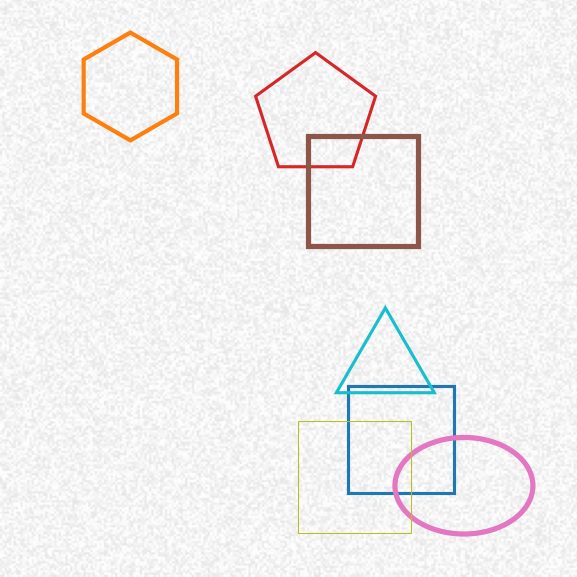[{"shape": "square", "thickness": 1.5, "radius": 0.46, "center": [0.694, 0.237]}, {"shape": "hexagon", "thickness": 2, "radius": 0.47, "center": [0.226, 0.849]}, {"shape": "pentagon", "thickness": 1.5, "radius": 0.55, "center": [0.546, 0.799]}, {"shape": "square", "thickness": 2.5, "radius": 0.48, "center": [0.628, 0.669]}, {"shape": "oval", "thickness": 2.5, "radius": 0.6, "center": [0.803, 0.158]}, {"shape": "square", "thickness": 0.5, "radius": 0.49, "center": [0.614, 0.173]}, {"shape": "triangle", "thickness": 1.5, "radius": 0.49, "center": [0.667, 0.368]}]